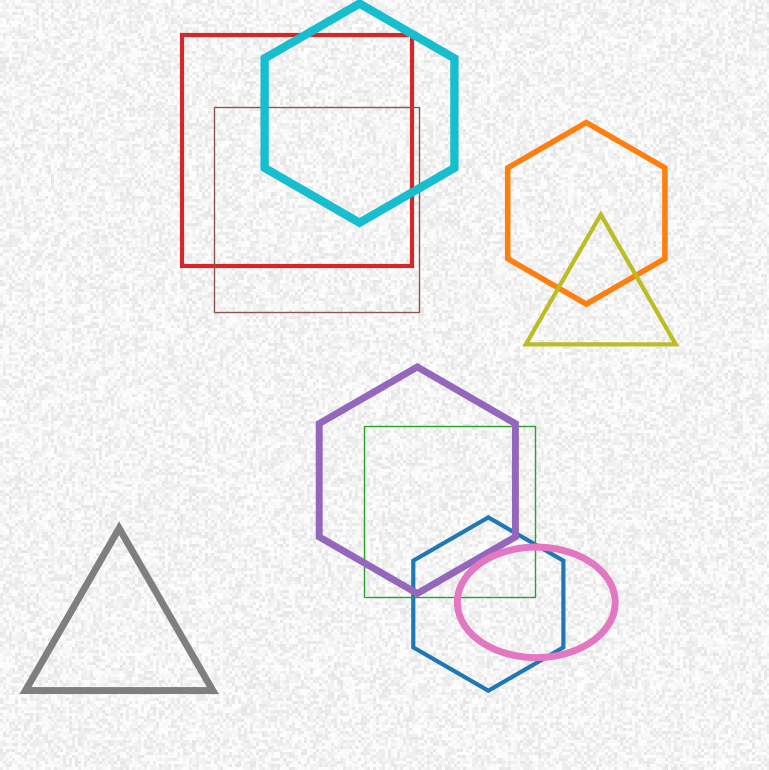[{"shape": "hexagon", "thickness": 1.5, "radius": 0.56, "center": [0.634, 0.216]}, {"shape": "hexagon", "thickness": 2, "radius": 0.59, "center": [0.761, 0.723]}, {"shape": "square", "thickness": 0.5, "radius": 0.56, "center": [0.583, 0.336]}, {"shape": "square", "thickness": 1.5, "radius": 0.75, "center": [0.386, 0.804]}, {"shape": "hexagon", "thickness": 2.5, "radius": 0.74, "center": [0.542, 0.376]}, {"shape": "square", "thickness": 0.5, "radius": 0.67, "center": [0.411, 0.728]}, {"shape": "oval", "thickness": 2.5, "radius": 0.51, "center": [0.696, 0.218]}, {"shape": "triangle", "thickness": 2.5, "radius": 0.7, "center": [0.155, 0.173]}, {"shape": "triangle", "thickness": 1.5, "radius": 0.56, "center": [0.78, 0.609]}, {"shape": "hexagon", "thickness": 3, "radius": 0.71, "center": [0.467, 0.853]}]